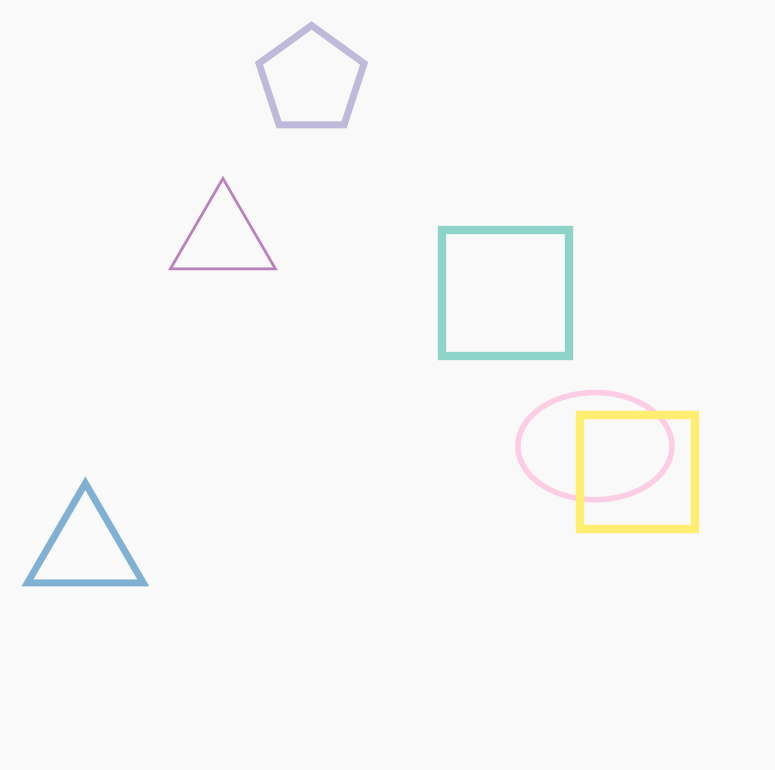[{"shape": "square", "thickness": 3, "radius": 0.41, "center": [0.652, 0.619]}, {"shape": "pentagon", "thickness": 2.5, "radius": 0.36, "center": [0.402, 0.896]}, {"shape": "triangle", "thickness": 2.5, "radius": 0.43, "center": [0.11, 0.286]}, {"shape": "oval", "thickness": 2, "radius": 0.5, "center": [0.768, 0.421]}, {"shape": "triangle", "thickness": 1, "radius": 0.39, "center": [0.288, 0.69]}, {"shape": "square", "thickness": 3, "radius": 0.37, "center": [0.823, 0.387]}]